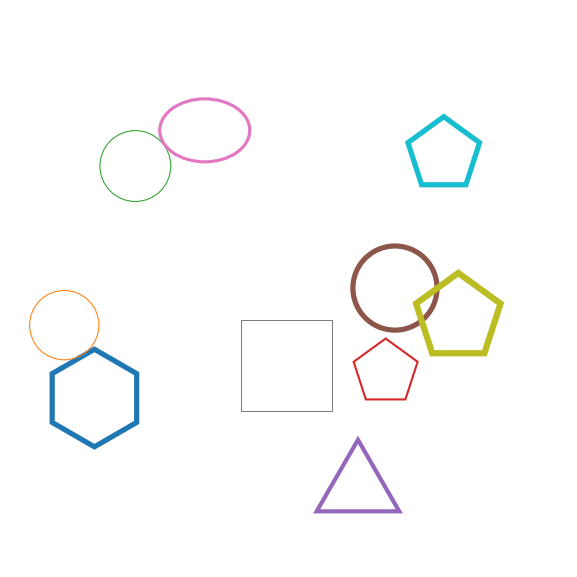[{"shape": "hexagon", "thickness": 2.5, "radius": 0.42, "center": [0.164, 0.31]}, {"shape": "circle", "thickness": 0.5, "radius": 0.3, "center": [0.111, 0.436]}, {"shape": "circle", "thickness": 0.5, "radius": 0.31, "center": [0.234, 0.712]}, {"shape": "pentagon", "thickness": 1, "radius": 0.29, "center": [0.668, 0.355]}, {"shape": "triangle", "thickness": 2, "radius": 0.41, "center": [0.62, 0.155]}, {"shape": "circle", "thickness": 2.5, "radius": 0.36, "center": [0.684, 0.5]}, {"shape": "oval", "thickness": 1.5, "radius": 0.39, "center": [0.355, 0.773]}, {"shape": "square", "thickness": 0.5, "radius": 0.39, "center": [0.496, 0.366]}, {"shape": "pentagon", "thickness": 3, "radius": 0.38, "center": [0.794, 0.45]}, {"shape": "pentagon", "thickness": 2.5, "radius": 0.33, "center": [0.768, 0.732]}]